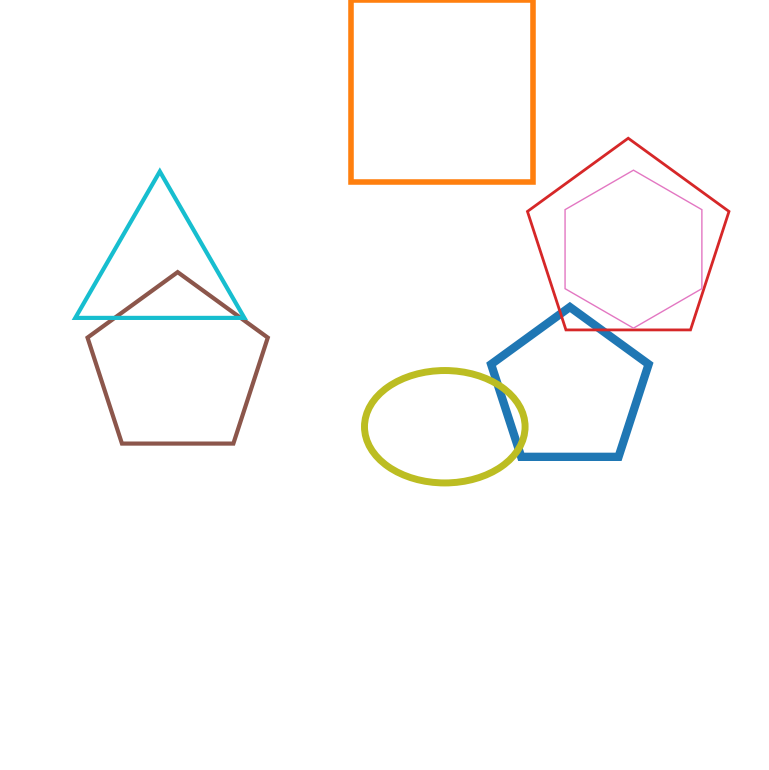[{"shape": "pentagon", "thickness": 3, "radius": 0.54, "center": [0.74, 0.494]}, {"shape": "square", "thickness": 2, "radius": 0.59, "center": [0.574, 0.882]}, {"shape": "pentagon", "thickness": 1, "radius": 0.69, "center": [0.816, 0.683]}, {"shape": "pentagon", "thickness": 1.5, "radius": 0.62, "center": [0.231, 0.524]}, {"shape": "hexagon", "thickness": 0.5, "radius": 0.51, "center": [0.823, 0.676]}, {"shape": "oval", "thickness": 2.5, "radius": 0.52, "center": [0.578, 0.446]}, {"shape": "triangle", "thickness": 1.5, "radius": 0.63, "center": [0.208, 0.651]}]